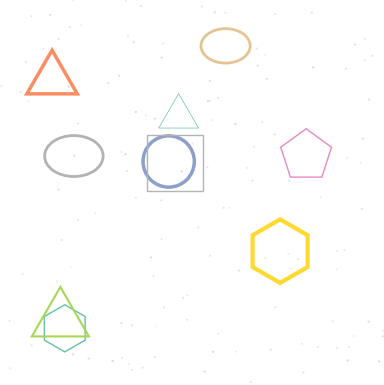[{"shape": "triangle", "thickness": 0.5, "radius": 0.3, "center": [0.464, 0.697]}, {"shape": "hexagon", "thickness": 1, "radius": 0.31, "center": [0.168, 0.147]}, {"shape": "triangle", "thickness": 2.5, "radius": 0.38, "center": [0.135, 0.794]}, {"shape": "circle", "thickness": 2.5, "radius": 0.33, "center": [0.438, 0.581]}, {"shape": "pentagon", "thickness": 1, "radius": 0.35, "center": [0.795, 0.596]}, {"shape": "triangle", "thickness": 1.5, "radius": 0.43, "center": [0.157, 0.169]}, {"shape": "hexagon", "thickness": 3, "radius": 0.41, "center": [0.728, 0.348]}, {"shape": "oval", "thickness": 2, "radius": 0.32, "center": [0.586, 0.881]}, {"shape": "square", "thickness": 1, "radius": 0.36, "center": [0.455, 0.577]}, {"shape": "oval", "thickness": 2, "radius": 0.38, "center": [0.192, 0.595]}]